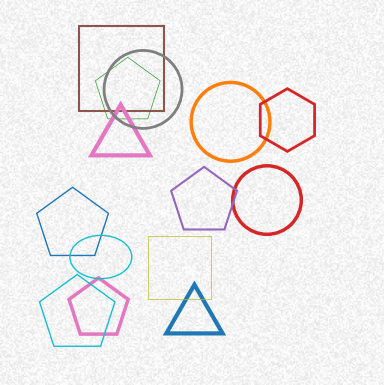[{"shape": "pentagon", "thickness": 1, "radius": 0.49, "center": [0.189, 0.416]}, {"shape": "triangle", "thickness": 3, "radius": 0.42, "center": [0.505, 0.176]}, {"shape": "circle", "thickness": 2.5, "radius": 0.51, "center": [0.599, 0.684]}, {"shape": "pentagon", "thickness": 0.5, "radius": 0.44, "center": [0.332, 0.763]}, {"shape": "hexagon", "thickness": 2, "radius": 0.41, "center": [0.747, 0.688]}, {"shape": "circle", "thickness": 2.5, "radius": 0.45, "center": [0.694, 0.48]}, {"shape": "pentagon", "thickness": 1.5, "radius": 0.45, "center": [0.53, 0.477]}, {"shape": "square", "thickness": 1.5, "radius": 0.55, "center": [0.315, 0.821]}, {"shape": "triangle", "thickness": 3, "radius": 0.44, "center": [0.313, 0.64]}, {"shape": "pentagon", "thickness": 2.5, "radius": 0.4, "center": [0.256, 0.197]}, {"shape": "circle", "thickness": 2, "radius": 0.51, "center": [0.372, 0.768]}, {"shape": "square", "thickness": 0.5, "radius": 0.41, "center": [0.466, 0.305]}, {"shape": "oval", "thickness": 1, "radius": 0.4, "center": [0.262, 0.332]}, {"shape": "pentagon", "thickness": 1, "radius": 0.52, "center": [0.201, 0.184]}]